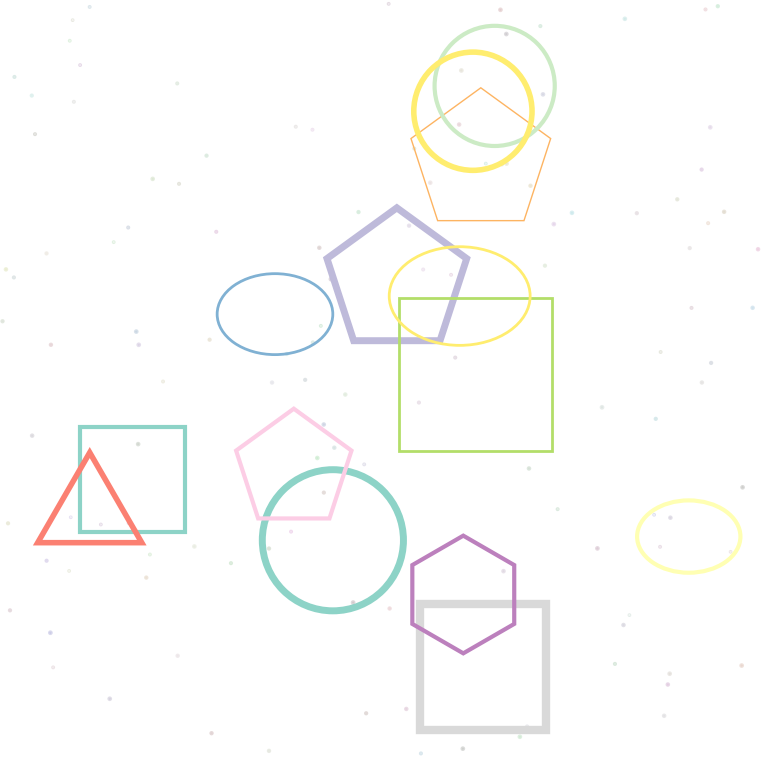[{"shape": "square", "thickness": 1.5, "radius": 0.34, "center": [0.172, 0.377]}, {"shape": "circle", "thickness": 2.5, "radius": 0.46, "center": [0.432, 0.298]}, {"shape": "oval", "thickness": 1.5, "radius": 0.34, "center": [0.894, 0.303]}, {"shape": "pentagon", "thickness": 2.5, "radius": 0.48, "center": [0.515, 0.635]}, {"shape": "triangle", "thickness": 2, "radius": 0.39, "center": [0.117, 0.334]}, {"shape": "oval", "thickness": 1, "radius": 0.38, "center": [0.357, 0.592]}, {"shape": "pentagon", "thickness": 0.5, "radius": 0.48, "center": [0.624, 0.791]}, {"shape": "square", "thickness": 1, "radius": 0.5, "center": [0.617, 0.513]}, {"shape": "pentagon", "thickness": 1.5, "radius": 0.39, "center": [0.382, 0.39]}, {"shape": "square", "thickness": 3, "radius": 0.41, "center": [0.628, 0.134]}, {"shape": "hexagon", "thickness": 1.5, "radius": 0.38, "center": [0.602, 0.228]}, {"shape": "circle", "thickness": 1.5, "radius": 0.39, "center": [0.642, 0.888]}, {"shape": "circle", "thickness": 2, "radius": 0.38, "center": [0.614, 0.856]}, {"shape": "oval", "thickness": 1, "radius": 0.46, "center": [0.597, 0.616]}]